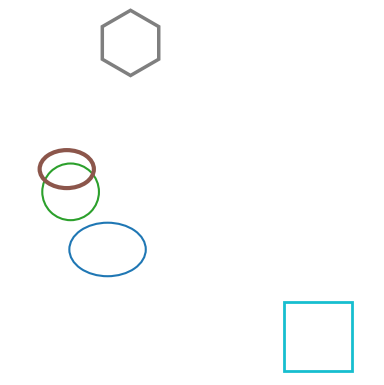[{"shape": "oval", "thickness": 1.5, "radius": 0.5, "center": [0.279, 0.352]}, {"shape": "circle", "thickness": 1.5, "radius": 0.37, "center": [0.183, 0.502]}, {"shape": "oval", "thickness": 3, "radius": 0.35, "center": [0.173, 0.561]}, {"shape": "hexagon", "thickness": 2.5, "radius": 0.42, "center": [0.339, 0.889]}, {"shape": "square", "thickness": 2, "radius": 0.44, "center": [0.826, 0.126]}]